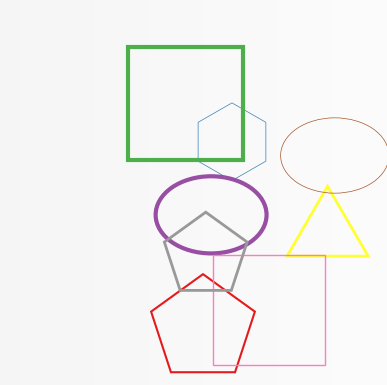[{"shape": "pentagon", "thickness": 1.5, "radius": 0.7, "center": [0.524, 0.147]}, {"shape": "hexagon", "thickness": 0.5, "radius": 0.5, "center": [0.599, 0.632]}, {"shape": "square", "thickness": 3, "radius": 0.74, "center": [0.478, 0.731]}, {"shape": "oval", "thickness": 3, "radius": 0.72, "center": [0.545, 0.442]}, {"shape": "triangle", "thickness": 2, "radius": 0.6, "center": [0.845, 0.395]}, {"shape": "oval", "thickness": 0.5, "radius": 0.7, "center": [0.864, 0.596]}, {"shape": "square", "thickness": 1, "radius": 0.72, "center": [0.694, 0.195]}, {"shape": "pentagon", "thickness": 2, "radius": 0.56, "center": [0.531, 0.337]}]